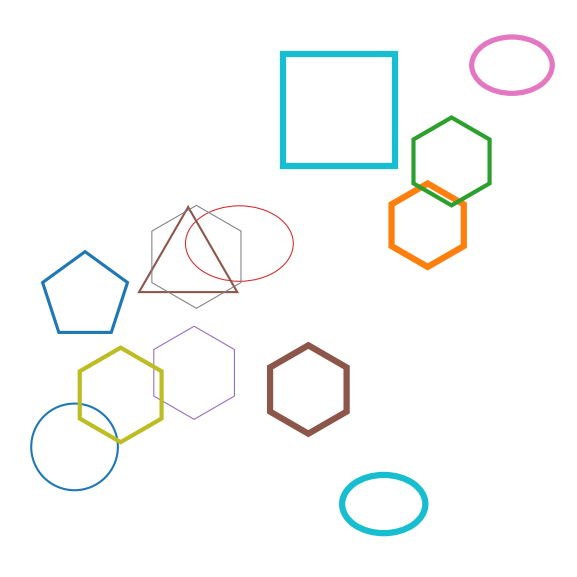[{"shape": "circle", "thickness": 1, "radius": 0.38, "center": [0.129, 0.225]}, {"shape": "pentagon", "thickness": 1.5, "radius": 0.39, "center": [0.147, 0.486]}, {"shape": "hexagon", "thickness": 3, "radius": 0.36, "center": [0.741, 0.609]}, {"shape": "hexagon", "thickness": 2, "radius": 0.38, "center": [0.782, 0.72]}, {"shape": "oval", "thickness": 0.5, "radius": 0.47, "center": [0.415, 0.577]}, {"shape": "hexagon", "thickness": 0.5, "radius": 0.4, "center": [0.336, 0.354]}, {"shape": "triangle", "thickness": 1, "radius": 0.49, "center": [0.326, 0.542]}, {"shape": "hexagon", "thickness": 3, "radius": 0.38, "center": [0.534, 0.325]}, {"shape": "oval", "thickness": 2.5, "radius": 0.35, "center": [0.887, 0.886]}, {"shape": "hexagon", "thickness": 0.5, "radius": 0.45, "center": [0.34, 0.554]}, {"shape": "hexagon", "thickness": 2, "radius": 0.41, "center": [0.209, 0.315]}, {"shape": "oval", "thickness": 3, "radius": 0.36, "center": [0.664, 0.126]}, {"shape": "square", "thickness": 3, "radius": 0.48, "center": [0.587, 0.809]}]